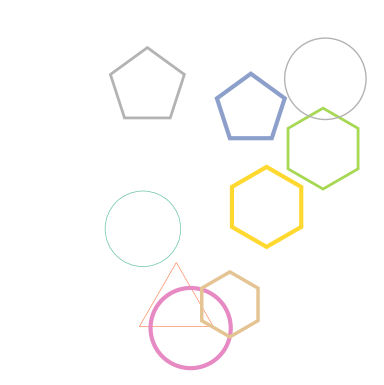[{"shape": "circle", "thickness": 0.5, "radius": 0.49, "center": [0.371, 0.406]}, {"shape": "triangle", "thickness": 0.5, "radius": 0.56, "center": [0.458, 0.207]}, {"shape": "pentagon", "thickness": 3, "radius": 0.46, "center": [0.651, 0.716]}, {"shape": "circle", "thickness": 3, "radius": 0.52, "center": [0.495, 0.148]}, {"shape": "hexagon", "thickness": 2, "radius": 0.53, "center": [0.839, 0.614]}, {"shape": "hexagon", "thickness": 3, "radius": 0.52, "center": [0.692, 0.463]}, {"shape": "hexagon", "thickness": 2.5, "radius": 0.42, "center": [0.597, 0.209]}, {"shape": "pentagon", "thickness": 2, "radius": 0.5, "center": [0.383, 0.775]}, {"shape": "circle", "thickness": 1, "radius": 0.53, "center": [0.845, 0.795]}]